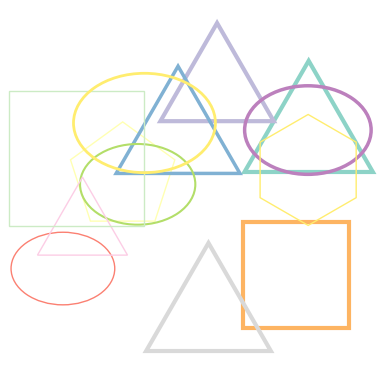[{"shape": "triangle", "thickness": 3, "radius": 0.96, "center": [0.802, 0.65]}, {"shape": "pentagon", "thickness": 1, "radius": 0.71, "center": [0.319, 0.541]}, {"shape": "triangle", "thickness": 3, "radius": 0.85, "center": [0.564, 0.77]}, {"shape": "oval", "thickness": 1, "radius": 0.67, "center": [0.163, 0.302]}, {"shape": "triangle", "thickness": 2.5, "radius": 0.93, "center": [0.462, 0.642]}, {"shape": "square", "thickness": 3, "radius": 0.69, "center": [0.769, 0.286]}, {"shape": "oval", "thickness": 1.5, "radius": 0.75, "center": [0.358, 0.521]}, {"shape": "triangle", "thickness": 1, "radius": 0.67, "center": [0.214, 0.405]}, {"shape": "triangle", "thickness": 3, "radius": 0.94, "center": [0.542, 0.182]}, {"shape": "oval", "thickness": 2.5, "radius": 0.82, "center": [0.8, 0.662]}, {"shape": "square", "thickness": 1, "radius": 0.87, "center": [0.199, 0.588]}, {"shape": "oval", "thickness": 2, "radius": 0.92, "center": [0.375, 0.681]}, {"shape": "hexagon", "thickness": 1, "radius": 0.72, "center": [0.8, 0.559]}]